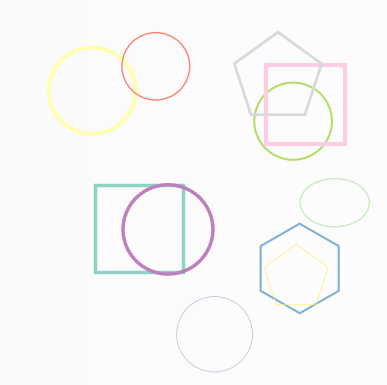[{"shape": "square", "thickness": 2.5, "radius": 0.57, "center": [0.359, 0.406]}, {"shape": "circle", "thickness": 3, "radius": 0.56, "center": [0.238, 0.765]}, {"shape": "circle", "thickness": 0.5, "radius": 0.49, "center": [0.554, 0.132]}, {"shape": "circle", "thickness": 1, "radius": 0.44, "center": [0.402, 0.828]}, {"shape": "hexagon", "thickness": 1.5, "radius": 0.58, "center": [0.773, 0.303]}, {"shape": "circle", "thickness": 1.5, "radius": 0.5, "center": [0.756, 0.685]}, {"shape": "square", "thickness": 3, "radius": 0.51, "center": [0.789, 0.729]}, {"shape": "pentagon", "thickness": 2, "radius": 0.59, "center": [0.717, 0.798]}, {"shape": "circle", "thickness": 2.5, "radius": 0.58, "center": [0.434, 0.404]}, {"shape": "oval", "thickness": 1, "radius": 0.45, "center": [0.864, 0.474]}, {"shape": "pentagon", "thickness": 0.5, "radius": 0.43, "center": [0.765, 0.279]}]